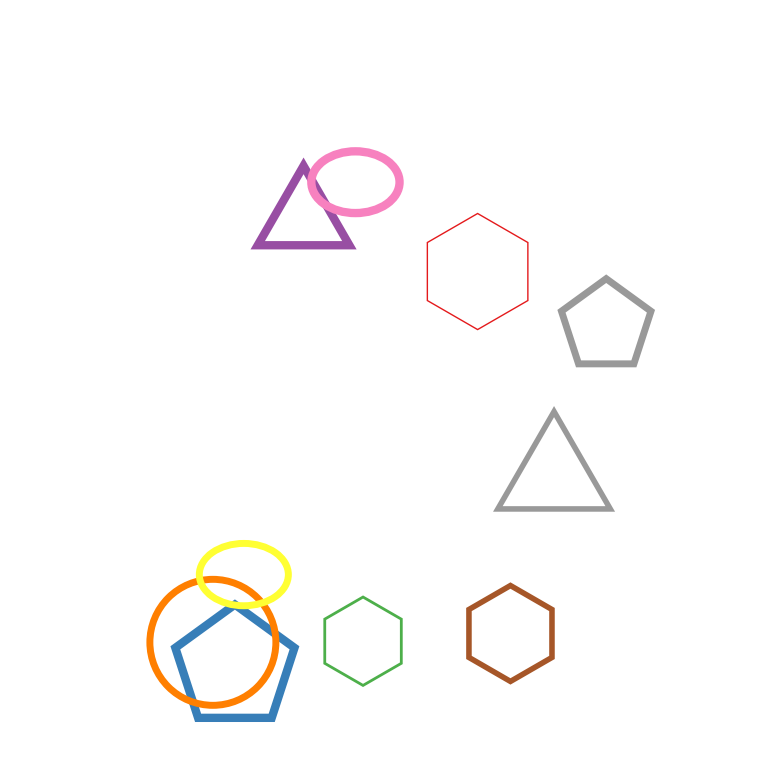[{"shape": "hexagon", "thickness": 0.5, "radius": 0.38, "center": [0.62, 0.647]}, {"shape": "pentagon", "thickness": 3, "radius": 0.41, "center": [0.305, 0.134]}, {"shape": "hexagon", "thickness": 1, "radius": 0.29, "center": [0.471, 0.167]}, {"shape": "triangle", "thickness": 3, "radius": 0.34, "center": [0.394, 0.716]}, {"shape": "circle", "thickness": 2.5, "radius": 0.41, "center": [0.276, 0.166]}, {"shape": "oval", "thickness": 2.5, "radius": 0.29, "center": [0.317, 0.254]}, {"shape": "hexagon", "thickness": 2, "radius": 0.31, "center": [0.663, 0.177]}, {"shape": "oval", "thickness": 3, "radius": 0.29, "center": [0.462, 0.763]}, {"shape": "triangle", "thickness": 2, "radius": 0.42, "center": [0.72, 0.381]}, {"shape": "pentagon", "thickness": 2.5, "radius": 0.31, "center": [0.787, 0.577]}]